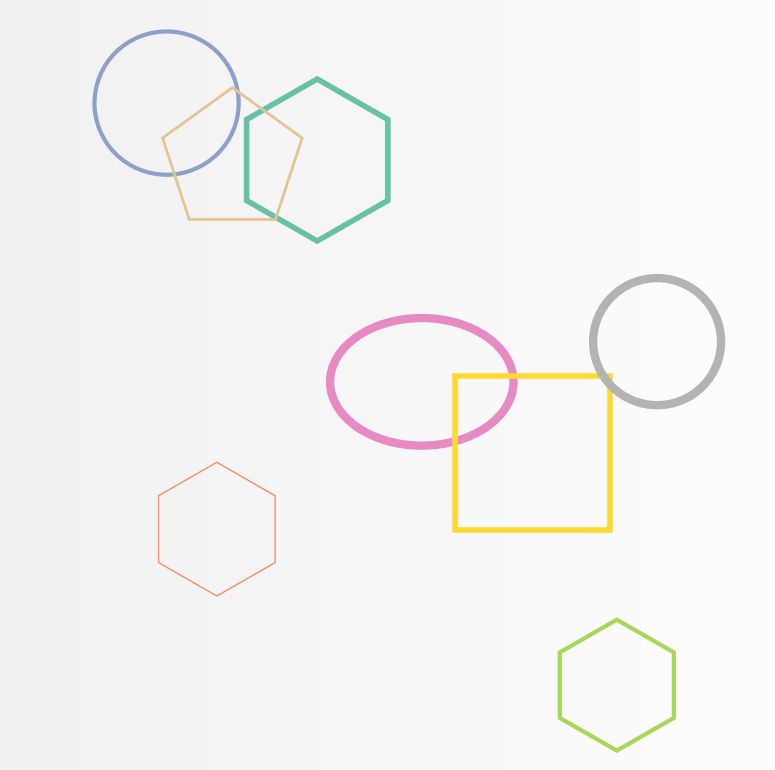[{"shape": "hexagon", "thickness": 2, "radius": 0.53, "center": [0.409, 0.792]}, {"shape": "hexagon", "thickness": 0.5, "radius": 0.43, "center": [0.28, 0.313]}, {"shape": "circle", "thickness": 1.5, "radius": 0.47, "center": [0.215, 0.866]}, {"shape": "oval", "thickness": 3, "radius": 0.59, "center": [0.544, 0.504]}, {"shape": "hexagon", "thickness": 1.5, "radius": 0.43, "center": [0.796, 0.11]}, {"shape": "square", "thickness": 2, "radius": 0.5, "center": [0.687, 0.411]}, {"shape": "pentagon", "thickness": 1, "radius": 0.47, "center": [0.3, 0.792]}, {"shape": "circle", "thickness": 3, "radius": 0.41, "center": [0.848, 0.556]}]